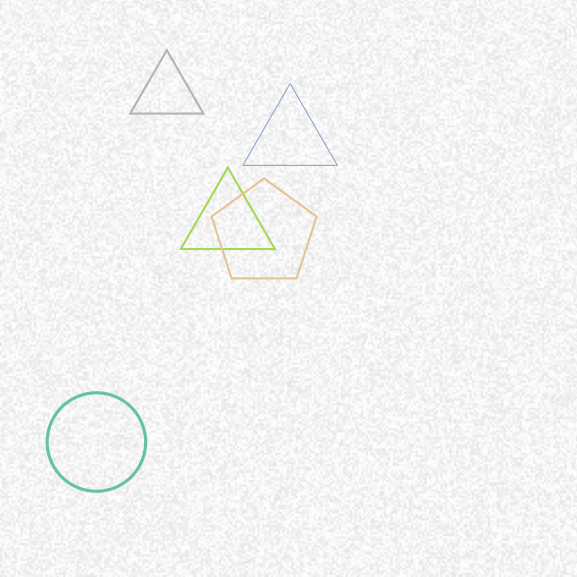[{"shape": "circle", "thickness": 1.5, "radius": 0.43, "center": [0.167, 0.234]}, {"shape": "triangle", "thickness": 0.5, "radius": 0.47, "center": [0.502, 0.76]}, {"shape": "triangle", "thickness": 1, "radius": 0.47, "center": [0.395, 0.615]}, {"shape": "pentagon", "thickness": 1, "radius": 0.48, "center": [0.457, 0.595]}, {"shape": "triangle", "thickness": 1, "radius": 0.37, "center": [0.289, 0.839]}]